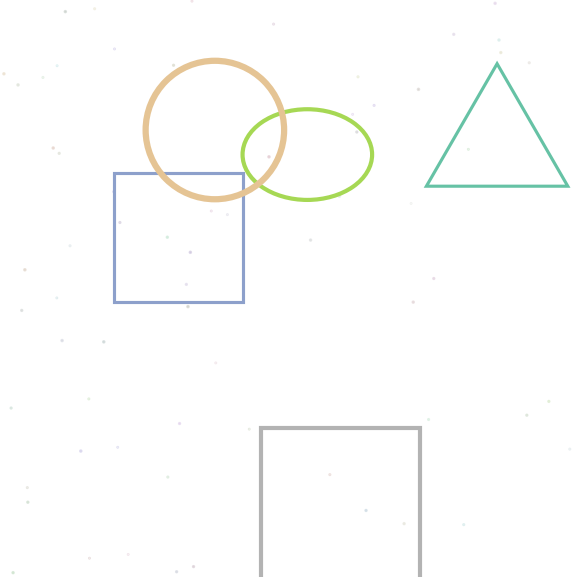[{"shape": "triangle", "thickness": 1.5, "radius": 0.71, "center": [0.861, 0.747]}, {"shape": "square", "thickness": 1.5, "radius": 0.56, "center": [0.309, 0.588]}, {"shape": "oval", "thickness": 2, "radius": 0.56, "center": [0.532, 0.731]}, {"shape": "circle", "thickness": 3, "radius": 0.6, "center": [0.372, 0.774]}, {"shape": "square", "thickness": 2, "radius": 0.69, "center": [0.589, 0.119]}]